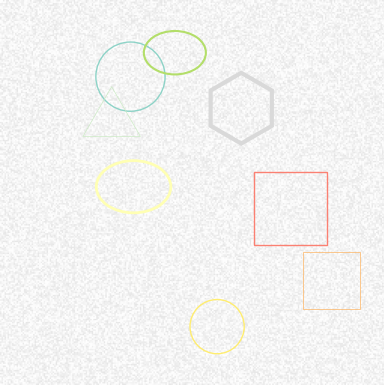[{"shape": "circle", "thickness": 1, "radius": 0.45, "center": [0.339, 0.801]}, {"shape": "oval", "thickness": 2, "radius": 0.48, "center": [0.347, 0.515]}, {"shape": "square", "thickness": 1, "radius": 0.48, "center": [0.754, 0.459]}, {"shape": "square", "thickness": 0.5, "radius": 0.37, "center": [0.86, 0.271]}, {"shape": "oval", "thickness": 1.5, "radius": 0.4, "center": [0.454, 0.863]}, {"shape": "hexagon", "thickness": 3, "radius": 0.46, "center": [0.627, 0.719]}, {"shape": "triangle", "thickness": 0.5, "radius": 0.43, "center": [0.29, 0.689]}, {"shape": "circle", "thickness": 1, "radius": 0.35, "center": [0.564, 0.152]}]